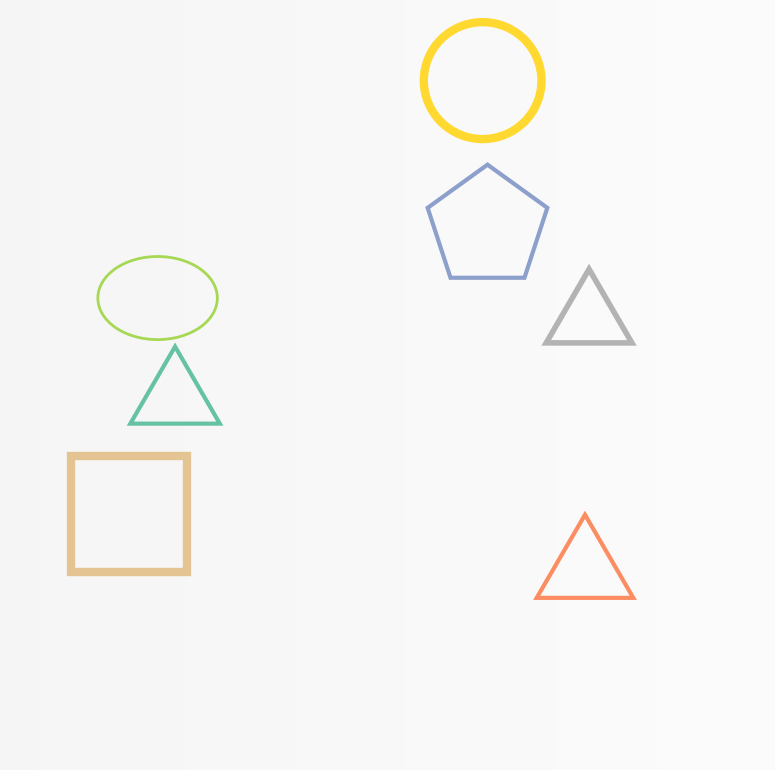[{"shape": "triangle", "thickness": 1.5, "radius": 0.33, "center": [0.226, 0.483]}, {"shape": "triangle", "thickness": 1.5, "radius": 0.36, "center": [0.755, 0.26]}, {"shape": "pentagon", "thickness": 1.5, "radius": 0.41, "center": [0.629, 0.705]}, {"shape": "oval", "thickness": 1, "radius": 0.39, "center": [0.203, 0.613]}, {"shape": "circle", "thickness": 3, "radius": 0.38, "center": [0.623, 0.895]}, {"shape": "square", "thickness": 3, "radius": 0.38, "center": [0.167, 0.333]}, {"shape": "triangle", "thickness": 2, "radius": 0.32, "center": [0.76, 0.587]}]